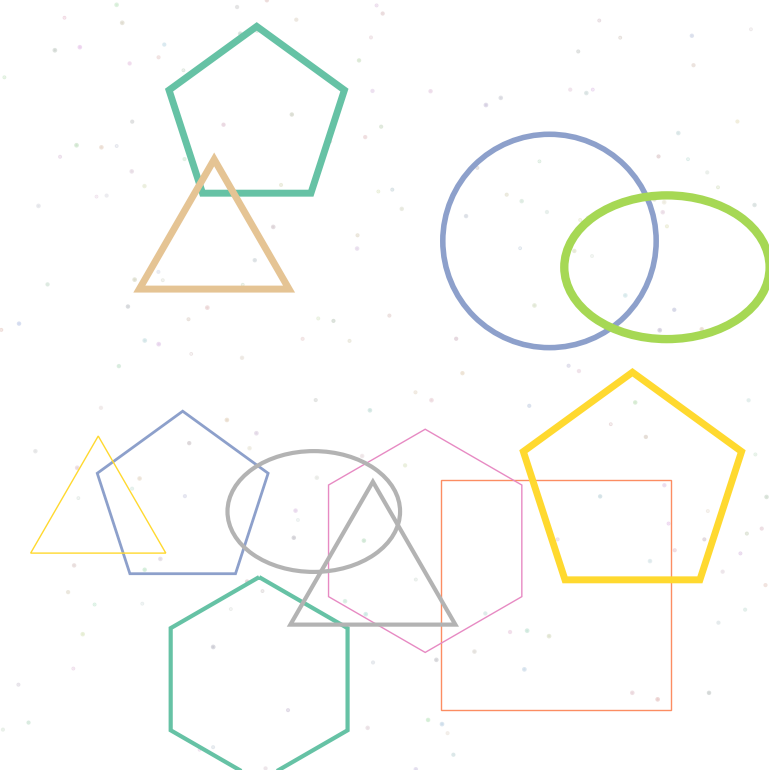[{"shape": "hexagon", "thickness": 1.5, "radius": 0.66, "center": [0.337, 0.118]}, {"shape": "pentagon", "thickness": 2.5, "radius": 0.6, "center": [0.333, 0.846]}, {"shape": "square", "thickness": 0.5, "radius": 0.75, "center": [0.722, 0.227]}, {"shape": "pentagon", "thickness": 1, "radius": 0.58, "center": [0.237, 0.349]}, {"shape": "circle", "thickness": 2, "radius": 0.69, "center": [0.714, 0.687]}, {"shape": "hexagon", "thickness": 0.5, "radius": 0.72, "center": [0.552, 0.298]}, {"shape": "oval", "thickness": 3, "radius": 0.67, "center": [0.866, 0.653]}, {"shape": "pentagon", "thickness": 2.5, "radius": 0.74, "center": [0.821, 0.368]}, {"shape": "triangle", "thickness": 0.5, "radius": 0.51, "center": [0.128, 0.332]}, {"shape": "triangle", "thickness": 2.5, "radius": 0.56, "center": [0.278, 0.681]}, {"shape": "triangle", "thickness": 1.5, "radius": 0.62, "center": [0.484, 0.251]}, {"shape": "oval", "thickness": 1.5, "radius": 0.56, "center": [0.408, 0.336]}]